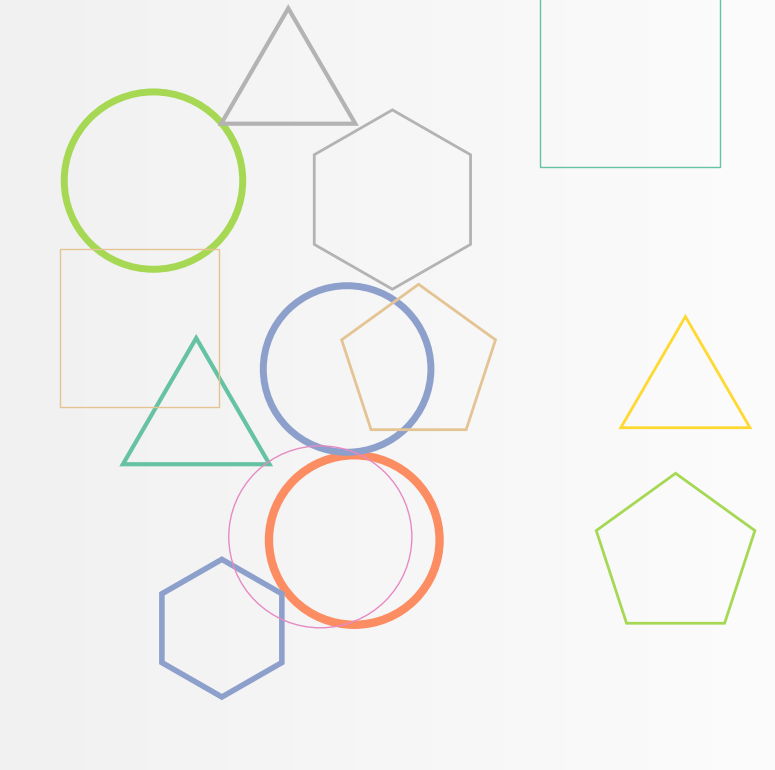[{"shape": "square", "thickness": 0.5, "radius": 0.58, "center": [0.813, 0.899]}, {"shape": "triangle", "thickness": 1.5, "radius": 0.55, "center": [0.253, 0.452]}, {"shape": "circle", "thickness": 3, "radius": 0.55, "center": [0.457, 0.299]}, {"shape": "hexagon", "thickness": 2, "radius": 0.45, "center": [0.286, 0.184]}, {"shape": "circle", "thickness": 2.5, "radius": 0.54, "center": [0.448, 0.521]}, {"shape": "circle", "thickness": 0.5, "radius": 0.59, "center": [0.413, 0.303]}, {"shape": "circle", "thickness": 2.5, "radius": 0.58, "center": [0.198, 0.765]}, {"shape": "pentagon", "thickness": 1, "radius": 0.54, "center": [0.872, 0.278]}, {"shape": "triangle", "thickness": 1, "radius": 0.48, "center": [0.884, 0.493]}, {"shape": "pentagon", "thickness": 1, "radius": 0.52, "center": [0.54, 0.526]}, {"shape": "square", "thickness": 0.5, "radius": 0.51, "center": [0.18, 0.574]}, {"shape": "hexagon", "thickness": 1, "radius": 0.58, "center": [0.506, 0.741]}, {"shape": "triangle", "thickness": 1.5, "radius": 0.5, "center": [0.372, 0.889]}]